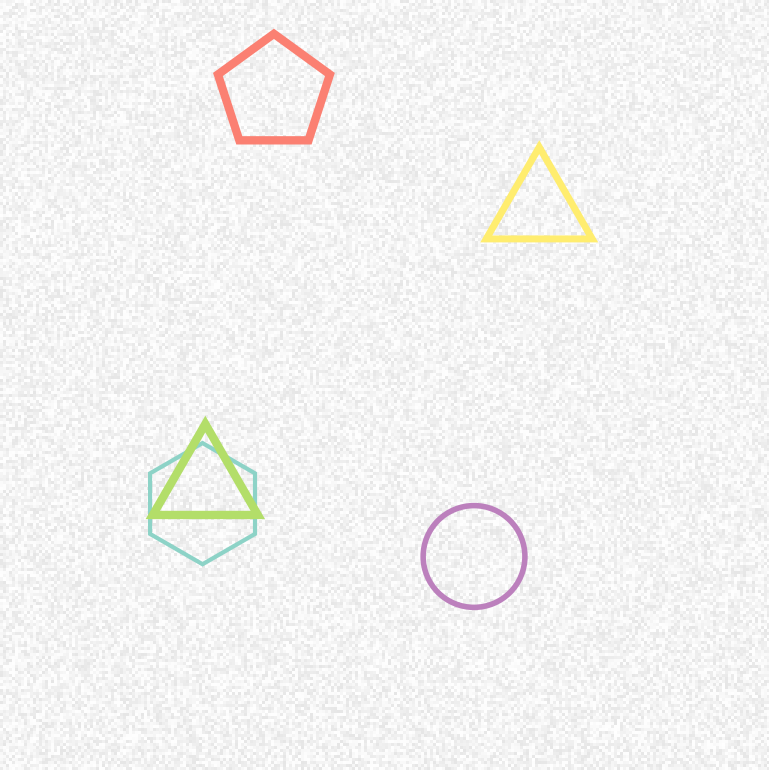[{"shape": "hexagon", "thickness": 1.5, "radius": 0.39, "center": [0.263, 0.346]}, {"shape": "pentagon", "thickness": 3, "radius": 0.38, "center": [0.356, 0.88]}, {"shape": "triangle", "thickness": 3, "radius": 0.39, "center": [0.267, 0.371]}, {"shape": "circle", "thickness": 2, "radius": 0.33, "center": [0.616, 0.277]}, {"shape": "triangle", "thickness": 2.5, "radius": 0.4, "center": [0.7, 0.729]}]